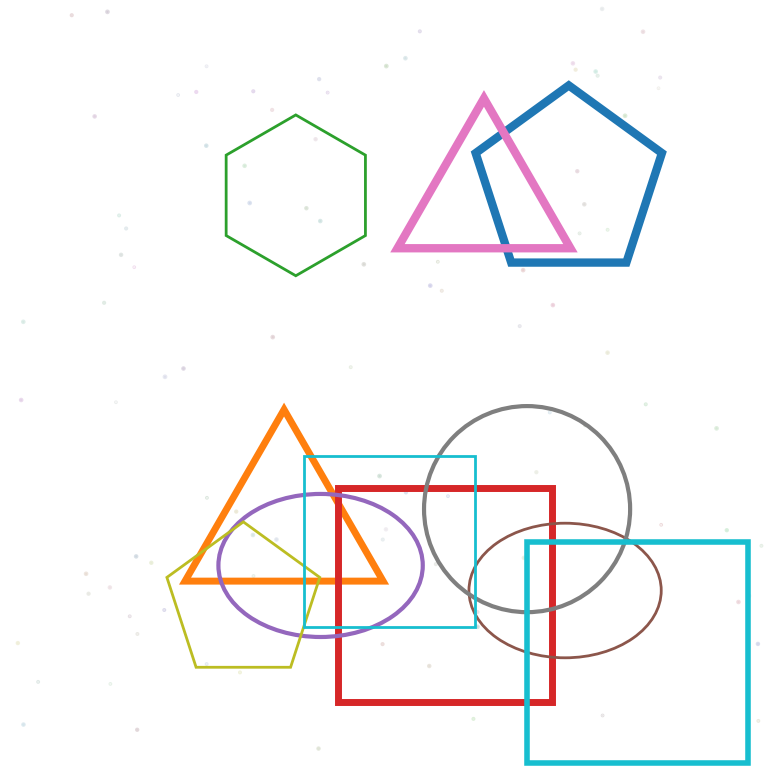[{"shape": "pentagon", "thickness": 3, "radius": 0.64, "center": [0.739, 0.762]}, {"shape": "triangle", "thickness": 2.5, "radius": 0.74, "center": [0.369, 0.32]}, {"shape": "hexagon", "thickness": 1, "radius": 0.52, "center": [0.384, 0.746]}, {"shape": "square", "thickness": 2.5, "radius": 0.69, "center": [0.577, 0.227]}, {"shape": "oval", "thickness": 1.5, "radius": 0.66, "center": [0.416, 0.266]}, {"shape": "oval", "thickness": 1, "radius": 0.62, "center": [0.734, 0.233]}, {"shape": "triangle", "thickness": 3, "radius": 0.65, "center": [0.629, 0.742]}, {"shape": "circle", "thickness": 1.5, "radius": 0.67, "center": [0.685, 0.339]}, {"shape": "pentagon", "thickness": 1, "radius": 0.52, "center": [0.316, 0.218]}, {"shape": "square", "thickness": 2, "radius": 0.72, "center": [0.828, 0.152]}, {"shape": "square", "thickness": 1, "radius": 0.56, "center": [0.506, 0.297]}]